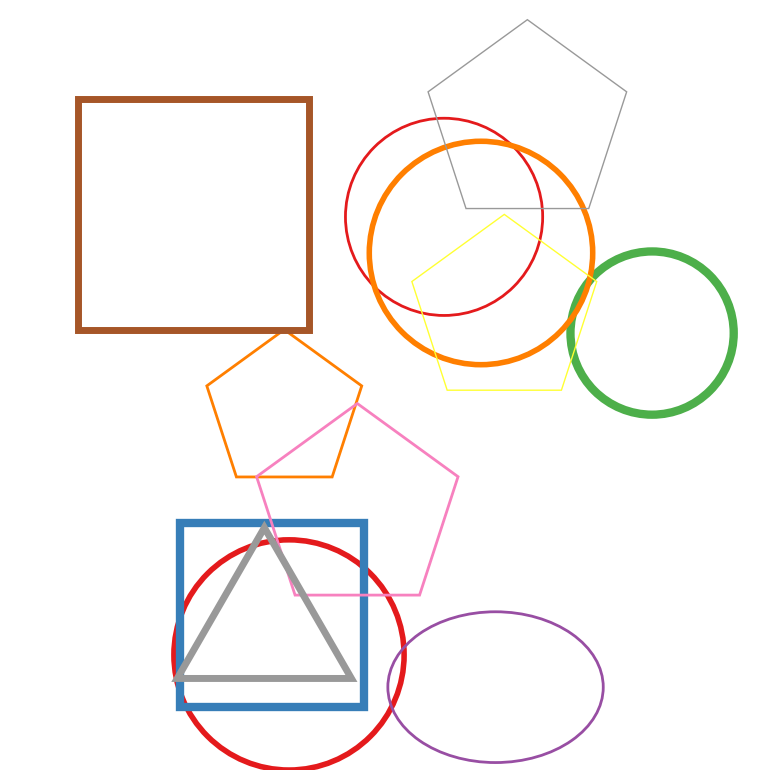[{"shape": "circle", "thickness": 1, "radius": 0.64, "center": [0.577, 0.718]}, {"shape": "circle", "thickness": 2, "radius": 0.75, "center": [0.375, 0.149]}, {"shape": "square", "thickness": 3, "radius": 0.6, "center": [0.353, 0.201]}, {"shape": "circle", "thickness": 3, "radius": 0.53, "center": [0.847, 0.567]}, {"shape": "oval", "thickness": 1, "radius": 0.7, "center": [0.644, 0.108]}, {"shape": "circle", "thickness": 2, "radius": 0.73, "center": [0.625, 0.671]}, {"shape": "pentagon", "thickness": 1, "radius": 0.53, "center": [0.369, 0.466]}, {"shape": "pentagon", "thickness": 0.5, "radius": 0.63, "center": [0.655, 0.595]}, {"shape": "square", "thickness": 2.5, "radius": 0.75, "center": [0.252, 0.721]}, {"shape": "pentagon", "thickness": 1, "radius": 0.69, "center": [0.464, 0.338]}, {"shape": "triangle", "thickness": 2.5, "radius": 0.65, "center": [0.343, 0.184]}, {"shape": "pentagon", "thickness": 0.5, "radius": 0.68, "center": [0.685, 0.839]}]